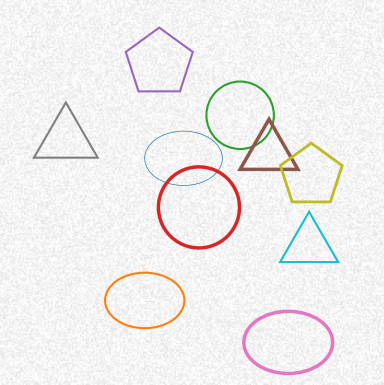[{"shape": "oval", "thickness": 0.5, "radius": 0.5, "center": [0.477, 0.589]}, {"shape": "oval", "thickness": 1.5, "radius": 0.52, "center": [0.376, 0.22]}, {"shape": "circle", "thickness": 1.5, "radius": 0.44, "center": [0.624, 0.701]}, {"shape": "circle", "thickness": 2.5, "radius": 0.53, "center": [0.517, 0.461]}, {"shape": "pentagon", "thickness": 1.5, "radius": 0.46, "center": [0.414, 0.837]}, {"shape": "triangle", "thickness": 2.5, "radius": 0.43, "center": [0.699, 0.603]}, {"shape": "oval", "thickness": 2.5, "radius": 0.58, "center": [0.749, 0.111]}, {"shape": "triangle", "thickness": 1.5, "radius": 0.48, "center": [0.171, 0.638]}, {"shape": "pentagon", "thickness": 2, "radius": 0.42, "center": [0.809, 0.544]}, {"shape": "triangle", "thickness": 1.5, "radius": 0.44, "center": [0.803, 0.363]}]